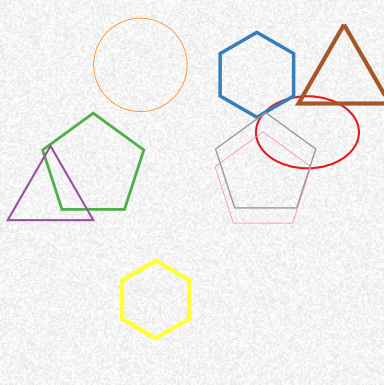[{"shape": "oval", "thickness": 1.5, "radius": 0.67, "center": [0.799, 0.656]}, {"shape": "hexagon", "thickness": 2.5, "radius": 0.55, "center": [0.667, 0.806]}, {"shape": "pentagon", "thickness": 2, "radius": 0.69, "center": [0.242, 0.568]}, {"shape": "triangle", "thickness": 1.5, "radius": 0.64, "center": [0.131, 0.492]}, {"shape": "circle", "thickness": 0.5, "radius": 0.61, "center": [0.365, 0.831]}, {"shape": "hexagon", "thickness": 3, "radius": 0.5, "center": [0.404, 0.222]}, {"shape": "triangle", "thickness": 3, "radius": 0.68, "center": [0.894, 0.799]}, {"shape": "pentagon", "thickness": 0.5, "radius": 0.65, "center": [0.683, 0.526]}, {"shape": "pentagon", "thickness": 1, "radius": 0.68, "center": [0.69, 0.571]}]